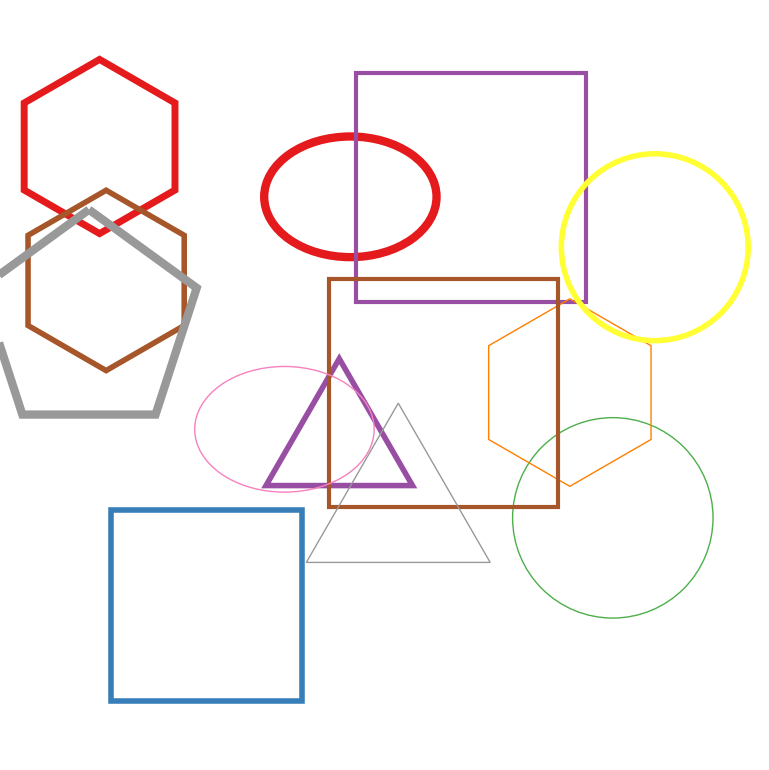[{"shape": "oval", "thickness": 3, "radius": 0.56, "center": [0.455, 0.744]}, {"shape": "hexagon", "thickness": 2.5, "radius": 0.57, "center": [0.129, 0.81]}, {"shape": "square", "thickness": 2, "radius": 0.62, "center": [0.268, 0.213]}, {"shape": "circle", "thickness": 0.5, "radius": 0.65, "center": [0.796, 0.327]}, {"shape": "square", "thickness": 1.5, "radius": 0.75, "center": [0.612, 0.756]}, {"shape": "triangle", "thickness": 2, "radius": 0.55, "center": [0.441, 0.424]}, {"shape": "hexagon", "thickness": 0.5, "radius": 0.61, "center": [0.74, 0.49]}, {"shape": "circle", "thickness": 2, "radius": 0.61, "center": [0.85, 0.679]}, {"shape": "hexagon", "thickness": 2, "radius": 0.59, "center": [0.138, 0.636]}, {"shape": "square", "thickness": 1.5, "radius": 0.74, "center": [0.576, 0.49]}, {"shape": "oval", "thickness": 0.5, "radius": 0.58, "center": [0.369, 0.442]}, {"shape": "pentagon", "thickness": 3, "radius": 0.74, "center": [0.116, 0.581]}, {"shape": "triangle", "thickness": 0.5, "radius": 0.69, "center": [0.517, 0.339]}]